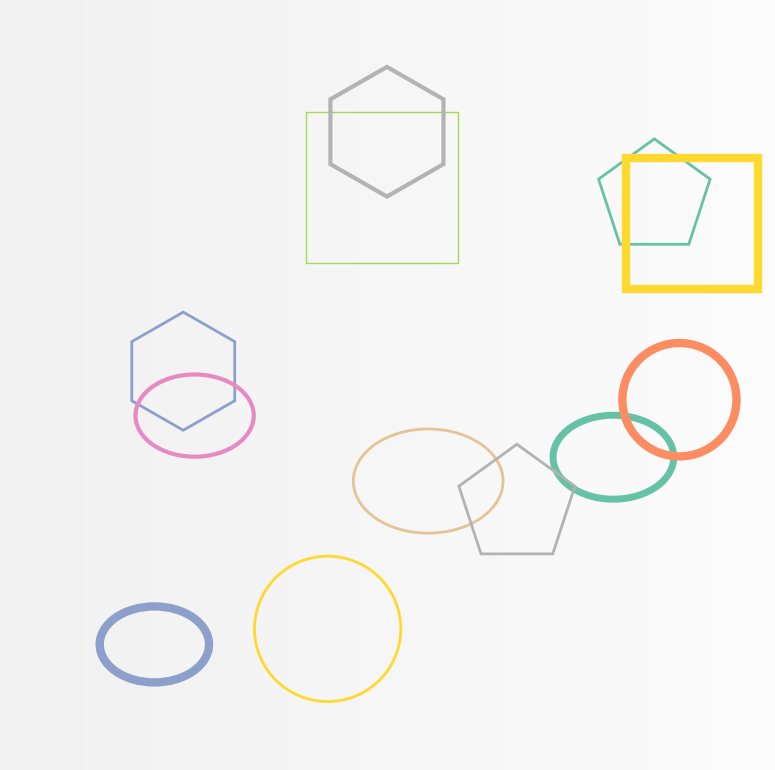[{"shape": "pentagon", "thickness": 1, "radius": 0.38, "center": [0.844, 0.744]}, {"shape": "oval", "thickness": 2.5, "radius": 0.39, "center": [0.791, 0.406]}, {"shape": "circle", "thickness": 3, "radius": 0.37, "center": [0.877, 0.481]}, {"shape": "oval", "thickness": 3, "radius": 0.35, "center": [0.199, 0.163]}, {"shape": "hexagon", "thickness": 1, "radius": 0.38, "center": [0.236, 0.518]}, {"shape": "oval", "thickness": 1.5, "radius": 0.38, "center": [0.251, 0.46]}, {"shape": "square", "thickness": 0.5, "radius": 0.49, "center": [0.492, 0.756]}, {"shape": "circle", "thickness": 1, "radius": 0.47, "center": [0.423, 0.183]}, {"shape": "square", "thickness": 3, "radius": 0.42, "center": [0.893, 0.71]}, {"shape": "oval", "thickness": 1, "radius": 0.48, "center": [0.553, 0.375]}, {"shape": "pentagon", "thickness": 1, "radius": 0.39, "center": [0.667, 0.344]}, {"shape": "hexagon", "thickness": 1.5, "radius": 0.42, "center": [0.499, 0.829]}]